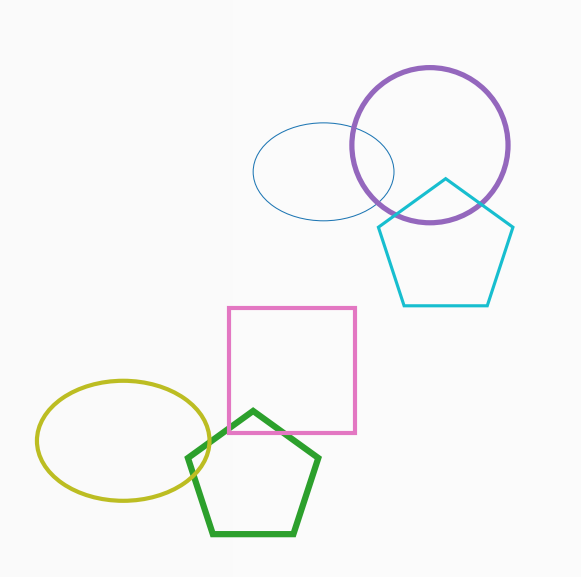[{"shape": "oval", "thickness": 0.5, "radius": 0.61, "center": [0.557, 0.702]}, {"shape": "pentagon", "thickness": 3, "radius": 0.59, "center": [0.435, 0.17]}, {"shape": "circle", "thickness": 2.5, "radius": 0.67, "center": [0.74, 0.748]}, {"shape": "square", "thickness": 2, "radius": 0.54, "center": [0.503, 0.357]}, {"shape": "oval", "thickness": 2, "radius": 0.74, "center": [0.212, 0.236]}, {"shape": "pentagon", "thickness": 1.5, "radius": 0.61, "center": [0.767, 0.568]}]